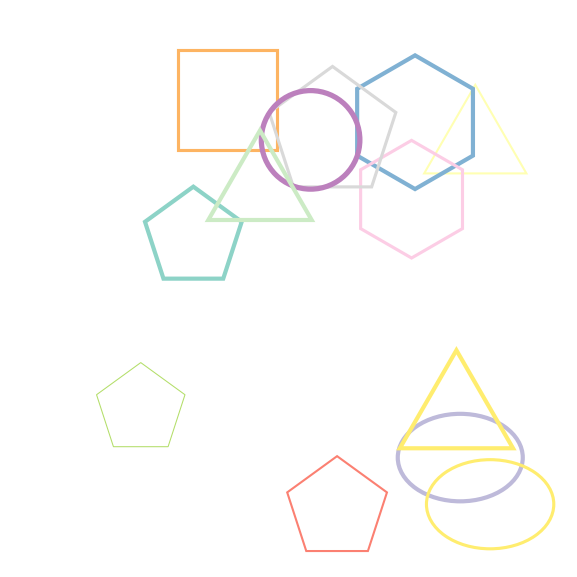[{"shape": "pentagon", "thickness": 2, "radius": 0.44, "center": [0.335, 0.588]}, {"shape": "triangle", "thickness": 1, "radius": 0.51, "center": [0.823, 0.75]}, {"shape": "oval", "thickness": 2, "radius": 0.54, "center": [0.797, 0.207]}, {"shape": "pentagon", "thickness": 1, "radius": 0.45, "center": [0.584, 0.118]}, {"shape": "hexagon", "thickness": 2, "radius": 0.58, "center": [0.719, 0.788]}, {"shape": "square", "thickness": 1.5, "radius": 0.43, "center": [0.394, 0.826]}, {"shape": "pentagon", "thickness": 0.5, "radius": 0.4, "center": [0.244, 0.291]}, {"shape": "hexagon", "thickness": 1.5, "radius": 0.51, "center": [0.713, 0.654]}, {"shape": "pentagon", "thickness": 1.5, "radius": 0.58, "center": [0.576, 0.769]}, {"shape": "circle", "thickness": 2.5, "radius": 0.43, "center": [0.538, 0.757]}, {"shape": "triangle", "thickness": 2, "radius": 0.52, "center": [0.45, 0.67]}, {"shape": "oval", "thickness": 1.5, "radius": 0.55, "center": [0.849, 0.126]}, {"shape": "triangle", "thickness": 2, "radius": 0.57, "center": [0.79, 0.279]}]